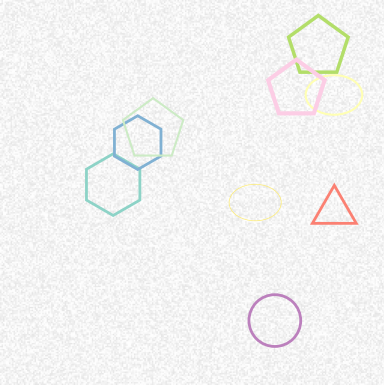[{"shape": "hexagon", "thickness": 2, "radius": 0.4, "center": [0.294, 0.52]}, {"shape": "oval", "thickness": 1.5, "radius": 0.37, "center": [0.867, 0.753]}, {"shape": "triangle", "thickness": 2, "radius": 0.33, "center": [0.868, 0.453]}, {"shape": "hexagon", "thickness": 2, "radius": 0.35, "center": [0.358, 0.63]}, {"shape": "pentagon", "thickness": 2.5, "radius": 0.41, "center": [0.827, 0.878]}, {"shape": "pentagon", "thickness": 3, "radius": 0.39, "center": [0.77, 0.768]}, {"shape": "circle", "thickness": 2, "radius": 0.34, "center": [0.714, 0.167]}, {"shape": "pentagon", "thickness": 1.5, "radius": 0.41, "center": [0.398, 0.663]}, {"shape": "oval", "thickness": 0.5, "radius": 0.34, "center": [0.663, 0.474]}]